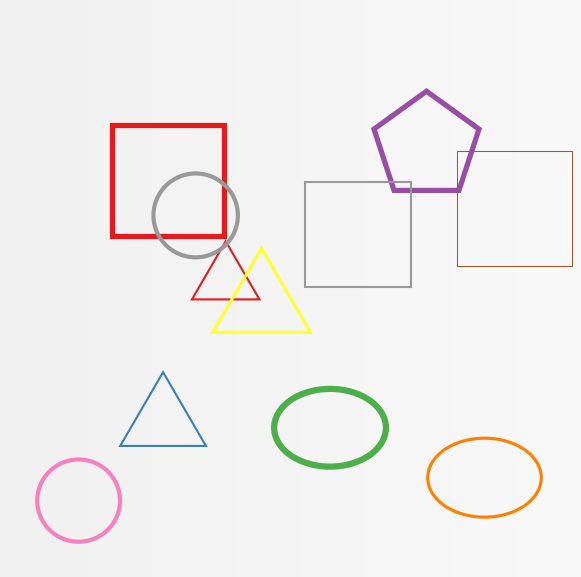[{"shape": "square", "thickness": 2.5, "radius": 0.48, "center": [0.289, 0.687]}, {"shape": "triangle", "thickness": 1, "radius": 0.34, "center": [0.388, 0.514]}, {"shape": "triangle", "thickness": 1, "radius": 0.43, "center": [0.281, 0.27]}, {"shape": "oval", "thickness": 3, "radius": 0.48, "center": [0.568, 0.258]}, {"shape": "pentagon", "thickness": 2.5, "radius": 0.47, "center": [0.734, 0.746]}, {"shape": "oval", "thickness": 1.5, "radius": 0.49, "center": [0.834, 0.172]}, {"shape": "triangle", "thickness": 1.5, "radius": 0.48, "center": [0.45, 0.472]}, {"shape": "square", "thickness": 0.5, "radius": 0.5, "center": [0.885, 0.638]}, {"shape": "circle", "thickness": 2, "radius": 0.36, "center": [0.135, 0.132]}, {"shape": "square", "thickness": 1, "radius": 0.46, "center": [0.616, 0.593]}, {"shape": "circle", "thickness": 2, "radius": 0.36, "center": [0.337, 0.626]}]